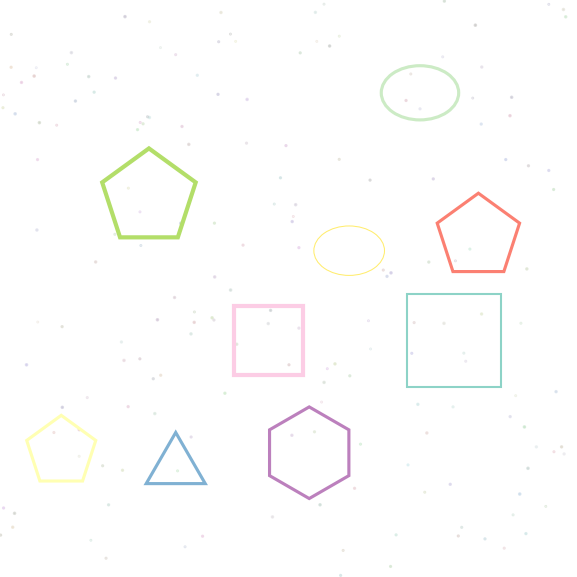[{"shape": "square", "thickness": 1, "radius": 0.4, "center": [0.786, 0.409]}, {"shape": "pentagon", "thickness": 1.5, "radius": 0.31, "center": [0.106, 0.217]}, {"shape": "pentagon", "thickness": 1.5, "radius": 0.38, "center": [0.828, 0.59]}, {"shape": "triangle", "thickness": 1.5, "radius": 0.3, "center": [0.304, 0.191]}, {"shape": "pentagon", "thickness": 2, "radius": 0.43, "center": [0.258, 0.657]}, {"shape": "square", "thickness": 2, "radius": 0.3, "center": [0.465, 0.41]}, {"shape": "hexagon", "thickness": 1.5, "radius": 0.4, "center": [0.535, 0.215]}, {"shape": "oval", "thickness": 1.5, "radius": 0.34, "center": [0.727, 0.838]}, {"shape": "oval", "thickness": 0.5, "radius": 0.31, "center": [0.605, 0.565]}]